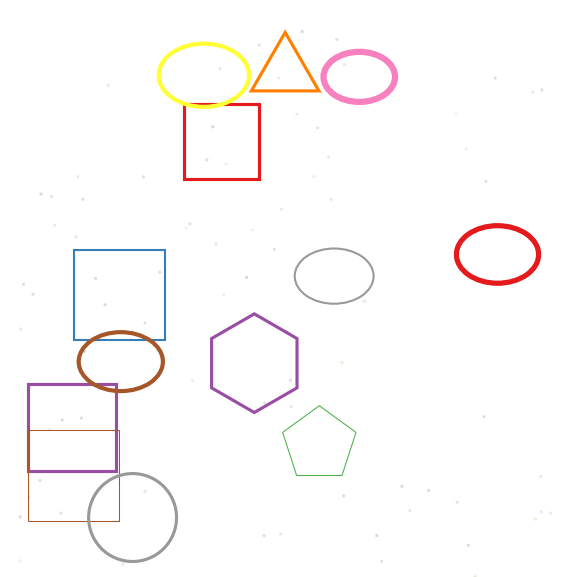[{"shape": "square", "thickness": 1.5, "radius": 0.32, "center": [0.384, 0.754]}, {"shape": "oval", "thickness": 2.5, "radius": 0.36, "center": [0.861, 0.559]}, {"shape": "square", "thickness": 1, "radius": 0.39, "center": [0.207, 0.488]}, {"shape": "pentagon", "thickness": 0.5, "radius": 0.33, "center": [0.553, 0.23]}, {"shape": "hexagon", "thickness": 1.5, "radius": 0.43, "center": [0.44, 0.37]}, {"shape": "square", "thickness": 1.5, "radius": 0.38, "center": [0.125, 0.258]}, {"shape": "triangle", "thickness": 1.5, "radius": 0.34, "center": [0.494, 0.876]}, {"shape": "oval", "thickness": 2, "radius": 0.39, "center": [0.353, 0.869]}, {"shape": "oval", "thickness": 2, "radius": 0.36, "center": [0.209, 0.373]}, {"shape": "square", "thickness": 0.5, "radius": 0.39, "center": [0.128, 0.176]}, {"shape": "oval", "thickness": 3, "radius": 0.31, "center": [0.622, 0.866]}, {"shape": "circle", "thickness": 1.5, "radius": 0.38, "center": [0.23, 0.103]}, {"shape": "oval", "thickness": 1, "radius": 0.34, "center": [0.579, 0.521]}]